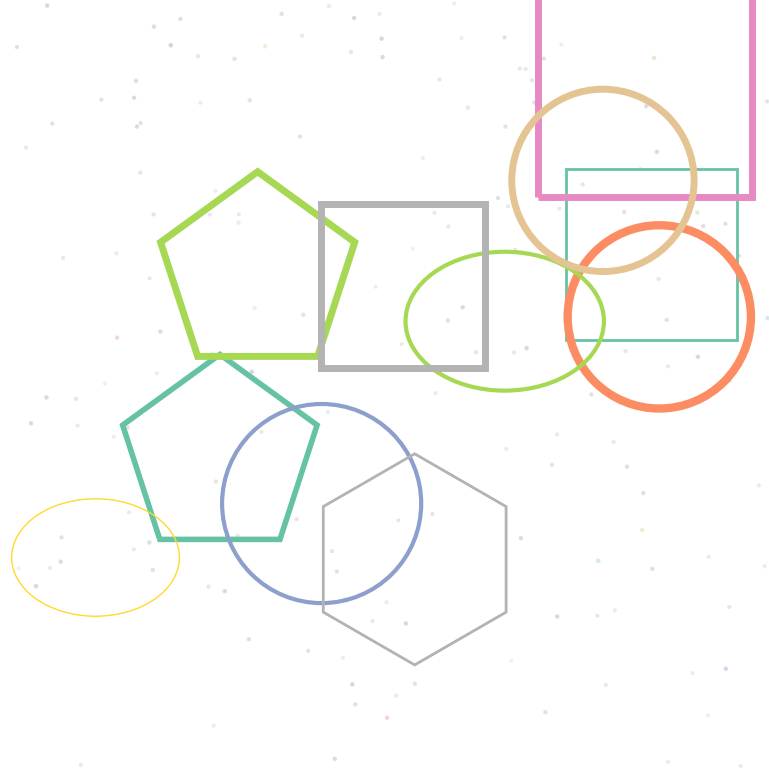[{"shape": "pentagon", "thickness": 2, "radius": 0.66, "center": [0.286, 0.407]}, {"shape": "square", "thickness": 1, "radius": 0.56, "center": [0.846, 0.669]}, {"shape": "circle", "thickness": 3, "radius": 0.6, "center": [0.856, 0.588]}, {"shape": "circle", "thickness": 1.5, "radius": 0.65, "center": [0.418, 0.346]}, {"shape": "square", "thickness": 2.5, "radius": 0.69, "center": [0.838, 0.882]}, {"shape": "pentagon", "thickness": 2.5, "radius": 0.66, "center": [0.335, 0.644]}, {"shape": "oval", "thickness": 1.5, "radius": 0.64, "center": [0.655, 0.583]}, {"shape": "oval", "thickness": 0.5, "radius": 0.54, "center": [0.124, 0.276]}, {"shape": "circle", "thickness": 2.5, "radius": 0.59, "center": [0.783, 0.766]}, {"shape": "square", "thickness": 2.5, "radius": 0.53, "center": [0.524, 0.628]}, {"shape": "hexagon", "thickness": 1, "radius": 0.69, "center": [0.539, 0.274]}]